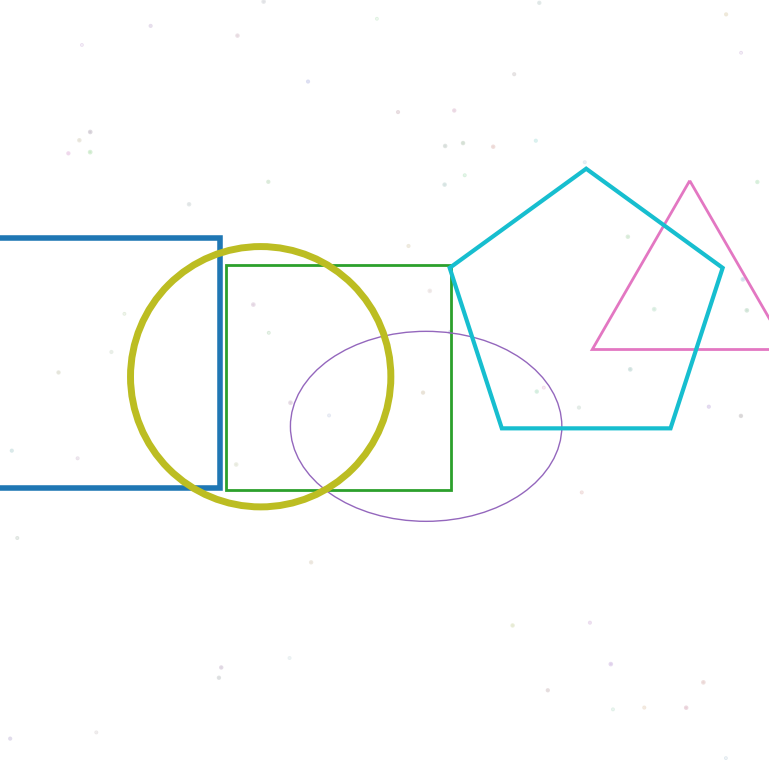[{"shape": "square", "thickness": 2, "radius": 0.81, "center": [0.123, 0.529]}, {"shape": "square", "thickness": 1, "radius": 0.73, "center": [0.439, 0.51]}, {"shape": "oval", "thickness": 0.5, "radius": 0.88, "center": [0.553, 0.446]}, {"shape": "triangle", "thickness": 1, "radius": 0.73, "center": [0.896, 0.619]}, {"shape": "circle", "thickness": 2.5, "radius": 0.85, "center": [0.339, 0.511]}, {"shape": "pentagon", "thickness": 1.5, "radius": 0.93, "center": [0.761, 0.594]}]